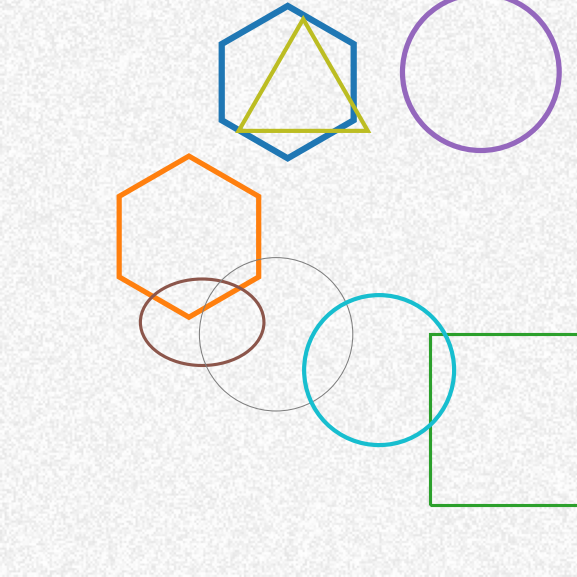[{"shape": "hexagon", "thickness": 3, "radius": 0.66, "center": [0.498, 0.857]}, {"shape": "hexagon", "thickness": 2.5, "radius": 0.7, "center": [0.327, 0.589]}, {"shape": "square", "thickness": 1.5, "radius": 0.74, "center": [0.893, 0.273]}, {"shape": "circle", "thickness": 2.5, "radius": 0.68, "center": [0.833, 0.874]}, {"shape": "oval", "thickness": 1.5, "radius": 0.53, "center": [0.35, 0.441]}, {"shape": "circle", "thickness": 0.5, "radius": 0.66, "center": [0.478, 0.42]}, {"shape": "triangle", "thickness": 2, "radius": 0.65, "center": [0.525, 0.837]}, {"shape": "circle", "thickness": 2, "radius": 0.65, "center": [0.656, 0.358]}]